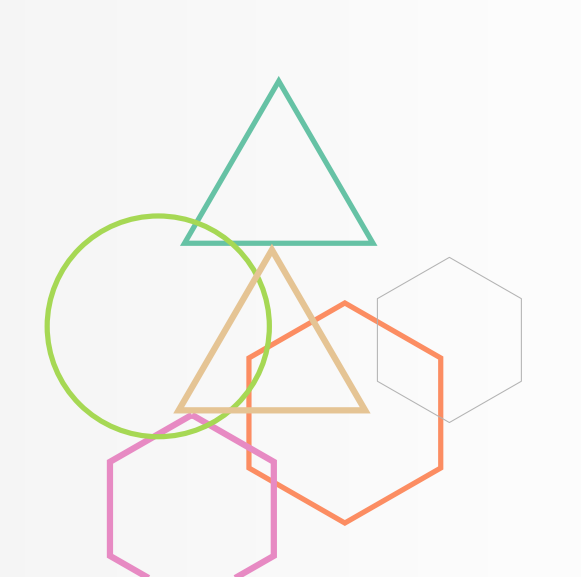[{"shape": "triangle", "thickness": 2.5, "radius": 0.94, "center": [0.48, 0.672]}, {"shape": "hexagon", "thickness": 2.5, "radius": 0.95, "center": [0.593, 0.284]}, {"shape": "hexagon", "thickness": 3, "radius": 0.81, "center": [0.33, 0.118]}, {"shape": "circle", "thickness": 2.5, "radius": 0.96, "center": [0.272, 0.434]}, {"shape": "triangle", "thickness": 3, "radius": 0.93, "center": [0.468, 0.381]}, {"shape": "hexagon", "thickness": 0.5, "radius": 0.72, "center": [0.773, 0.41]}]